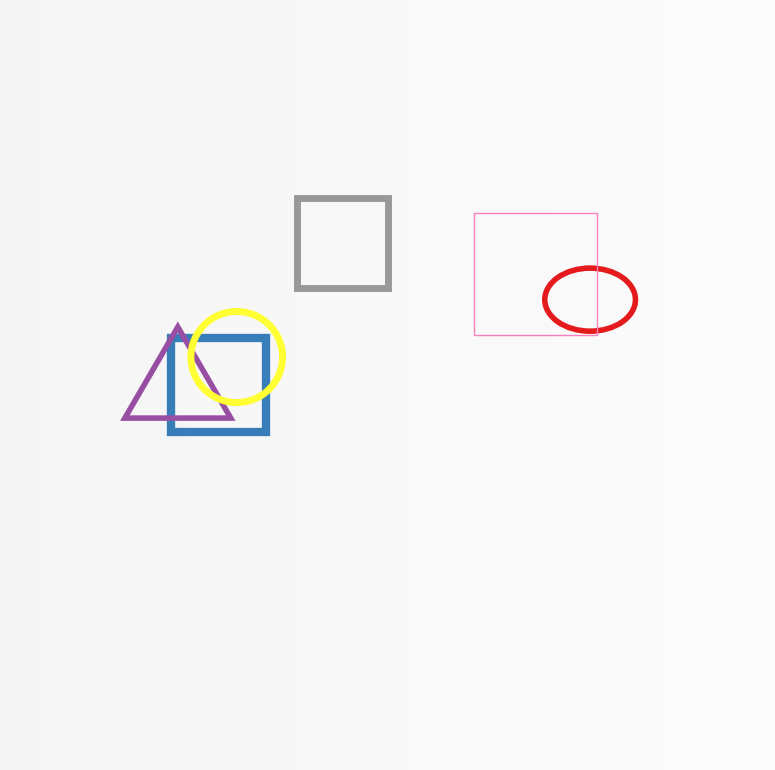[{"shape": "oval", "thickness": 2, "radius": 0.29, "center": [0.761, 0.611]}, {"shape": "square", "thickness": 3, "radius": 0.31, "center": [0.282, 0.499]}, {"shape": "triangle", "thickness": 2, "radius": 0.39, "center": [0.229, 0.496]}, {"shape": "circle", "thickness": 2.5, "radius": 0.3, "center": [0.305, 0.536]}, {"shape": "square", "thickness": 0.5, "radius": 0.4, "center": [0.691, 0.644]}, {"shape": "square", "thickness": 2.5, "radius": 0.29, "center": [0.442, 0.684]}]